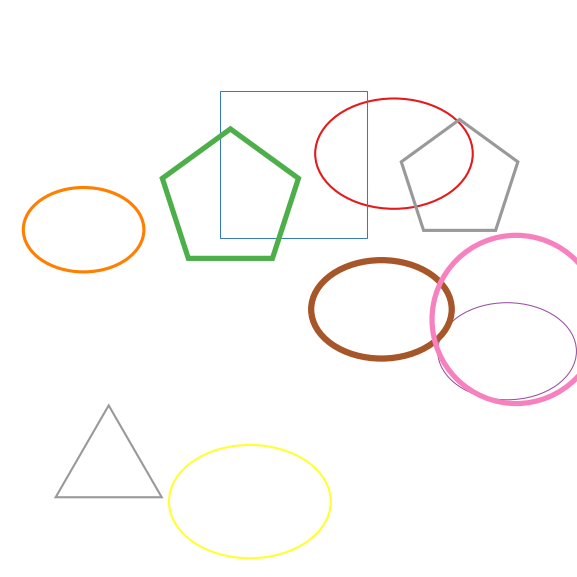[{"shape": "oval", "thickness": 1, "radius": 0.68, "center": [0.682, 0.733]}, {"shape": "square", "thickness": 0.5, "radius": 0.64, "center": [0.509, 0.715]}, {"shape": "pentagon", "thickness": 2.5, "radius": 0.62, "center": [0.399, 0.652]}, {"shape": "oval", "thickness": 0.5, "radius": 0.6, "center": [0.878, 0.391]}, {"shape": "oval", "thickness": 1.5, "radius": 0.52, "center": [0.145, 0.601]}, {"shape": "oval", "thickness": 1, "radius": 0.7, "center": [0.433, 0.131]}, {"shape": "oval", "thickness": 3, "radius": 0.61, "center": [0.661, 0.463]}, {"shape": "circle", "thickness": 2.5, "radius": 0.73, "center": [0.894, 0.446]}, {"shape": "triangle", "thickness": 1, "radius": 0.53, "center": [0.188, 0.191]}, {"shape": "pentagon", "thickness": 1.5, "radius": 0.53, "center": [0.796, 0.686]}]